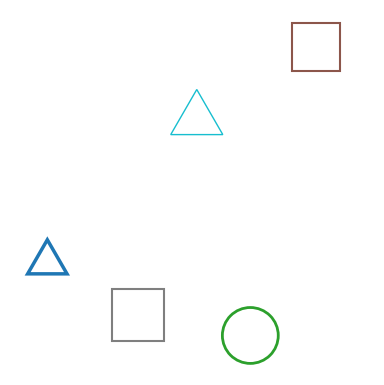[{"shape": "triangle", "thickness": 2.5, "radius": 0.3, "center": [0.123, 0.318]}, {"shape": "circle", "thickness": 2, "radius": 0.36, "center": [0.65, 0.129]}, {"shape": "square", "thickness": 1.5, "radius": 0.32, "center": [0.82, 0.878]}, {"shape": "square", "thickness": 1.5, "radius": 0.34, "center": [0.358, 0.181]}, {"shape": "triangle", "thickness": 1, "radius": 0.39, "center": [0.511, 0.689]}]